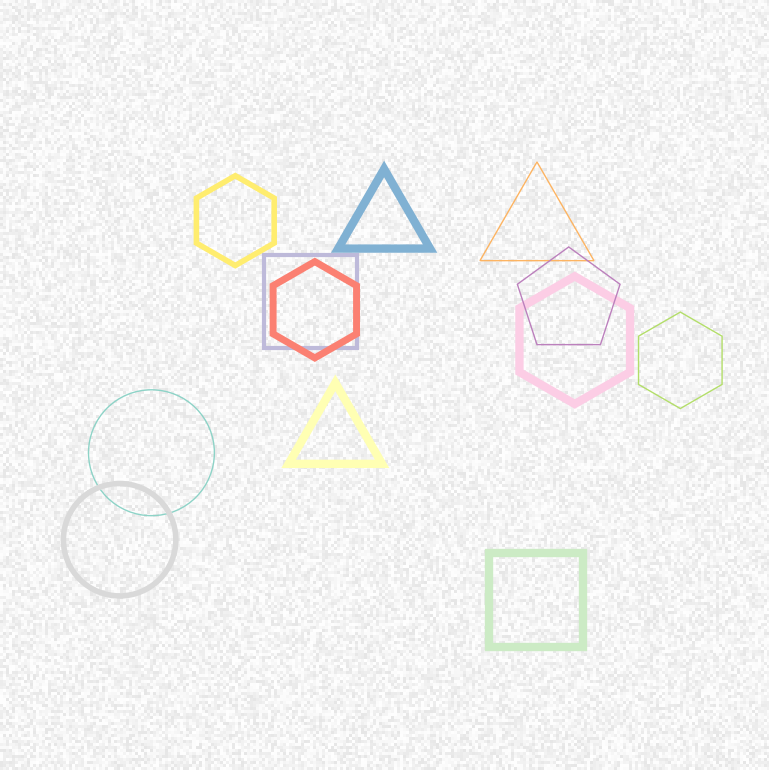[{"shape": "circle", "thickness": 0.5, "radius": 0.41, "center": [0.197, 0.412]}, {"shape": "triangle", "thickness": 3, "radius": 0.35, "center": [0.436, 0.433]}, {"shape": "square", "thickness": 1.5, "radius": 0.3, "center": [0.403, 0.608]}, {"shape": "hexagon", "thickness": 2.5, "radius": 0.31, "center": [0.409, 0.598]}, {"shape": "triangle", "thickness": 3, "radius": 0.34, "center": [0.499, 0.712]}, {"shape": "triangle", "thickness": 0.5, "radius": 0.43, "center": [0.697, 0.704]}, {"shape": "hexagon", "thickness": 0.5, "radius": 0.31, "center": [0.884, 0.532]}, {"shape": "hexagon", "thickness": 3, "radius": 0.41, "center": [0.746, 0.558]}, {"shape": "circle", "thickness": 2, "radius": 0.37, "center": [0.155, 0.299]}, {"shape": "pentagon", "thickness": 0.5, "radius": 0.35, "center": [0.739, 0.609]}, {"shape": "square", "thickness": 3, "radius": 0.3, "center": [0.696, 0.221]}, {"shape": "hexagon", "thickness": 2, "radius": 0.29, "center": [0.306, 0.713]}]